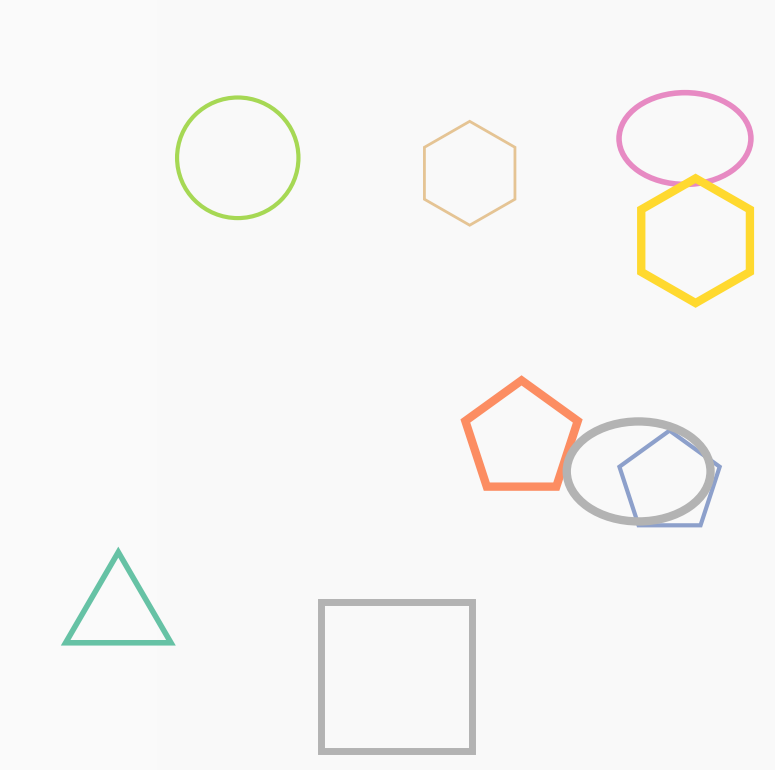[{"shape": "triangle", "thickness": 2, "radius": 0.39, "center": [0.153, 0.204]}, {"shape": "pentagon", "thickness": 3, "radius": 0.38, "center": [0.673, 0.43]}, {"shape": "pentagon", "thickness": 1.5, "radius": 0.34, "center": [0.864, 0.373]}, {"shape": "oval", "thickness": 2, "radius": 0.43, "center": [0.884, 0.82]}, {"shape": "circle", "thickness": 1.5, "radius": 0.39, "center": [0.307, 0.795]}, {"shape": "hexagon", "thickness": 3, "radius": 0.4, "center": [0.898, 0.687]}, {"shape": "hexagon", "thickness": 1, "radius": 0.34, "center": [0.606, 0.775]}, {"shape": "square", "thickness": 2.5, "radius": 0.49, "center": [0.512, 0.121]}, {"shape": "oval", "thickness": 3, "radius": 0.46, "center": [0.824, 0.388]}]